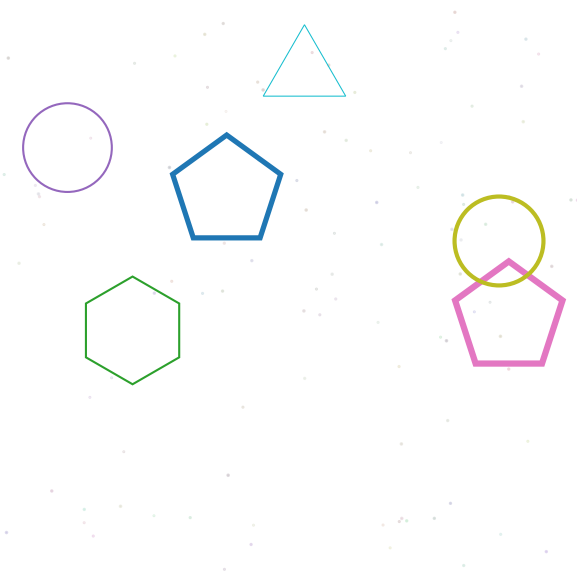[{"shape": "pentagon", "thickness": 2.5, "radius": 0.49, "center": [0.393, 0.667]}, {"shape": "hexagon", "thickness": 1, "radius": 0.47, "center": [0.23, 0.427]}, {"shape": "circle", "thickness": 1, "radius": 0.38, "center": [0.117, 0.744]}, {"shape": "pentagon", "thickness": 3, "radius": 0.49, "center": [0.881, 0.449]}, {"shape": "circle", "thickness": 2, "radius": 0.38, "center": [0.864, 0.582]}, {"shape": "triangle", "thickness": 0.5, "radius": 0.41, "center": [0.527, 0.874]}]